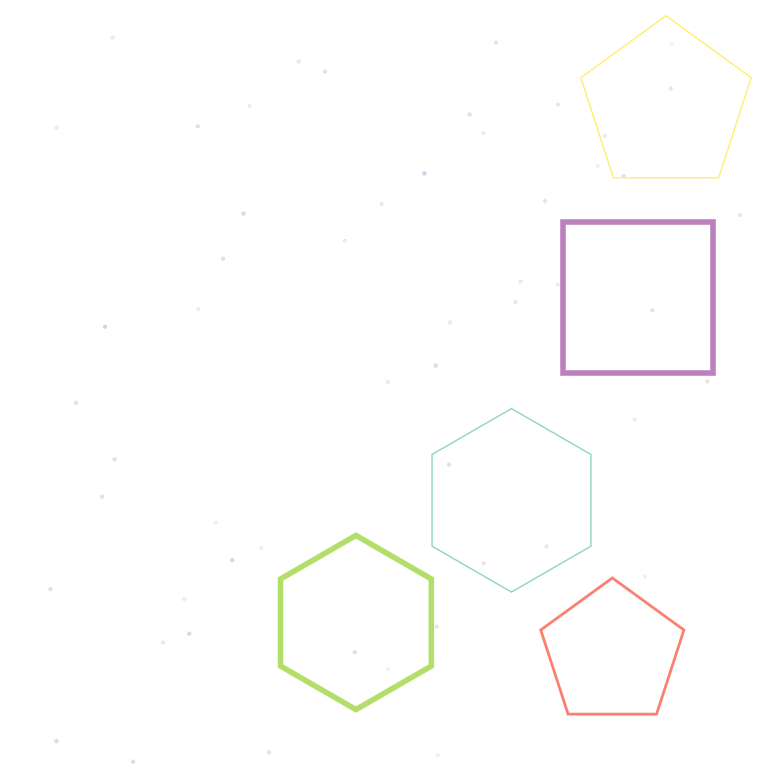[{"shape": "hexagon", "thickness": 0.5, "radius": 0.6, "center": [0.664, 0.35]}, {"shape": "pentagon", "thickness": 1, "radius": 0.49, "center": [0.795, 0.152]}, {"shape": "hexagon", "thickness": 2, "radius": 0.57, "center": [0.462, 0.192]}, {"shape": "square", "thickness": 2, "radius": 0.49, "center": [0.829, 0.614]}, {"shape": "pentagon", "thickness": 0.5, "radius": 0.58, "center": [0.865, 0.863]}]